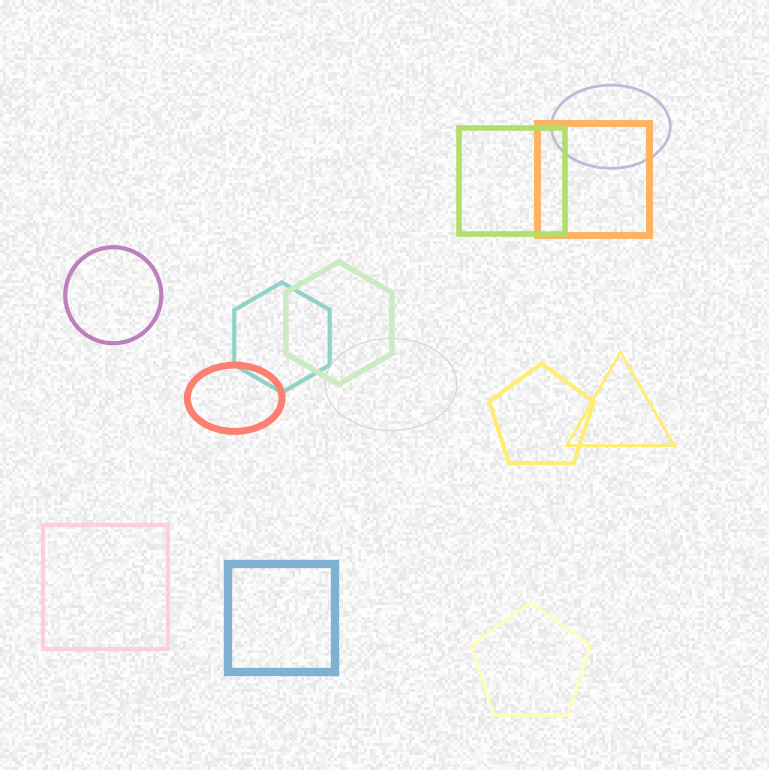[{"shape": "hexagon", "thickness": 1.5, "radius": 0.36, "center": [0.366, 0.562]}, {"shape": "pentagon", "thickness": 1, "radius": 0.41, "center": [0.689, 0.137]}, {"shape": "oval", "thickness": 1, "radius": 0.39, "center": [0.793, 0.835]}, {"shape": "oval", "thickness": 2.5, "radius": 0.31, "center": [0.305, 0.483]}, {"shape": "square", "thickness": 3, "radius": 0.35, "center": [0.366, 0.198]}, {"shape": "square", "thickness": 2.5, "radius": 0.36, "center": [0.77, 0.768]}, {"shape": "square", "thickness": 2, "radius": 0.34, "center": [0.665, 0.765]}, {"shape": "square", "thickness": 1.5, "radius": 0.4, "center": [0.137, 0.237]}, {"shape": "oval", "thickness": 0.5, "radius": 0.43, "center": [0.508, 0.501]}, {"shape": "circle", "thickness": 1.5, "radius": 0.31, "center": [0.147, 0.617]}, {"shape": "hexagon", "thickness": 2, "radius": 0.4, "center": [0.44, 0.58]}, {"shape": "triangle", "thickness": 1, "radius": 0.4, "center": [0.806, 0.462]}, {"shape": "pentagon", "thickness": 1.5, "radius": 0.36, "center": [0.703, 0.456]}]